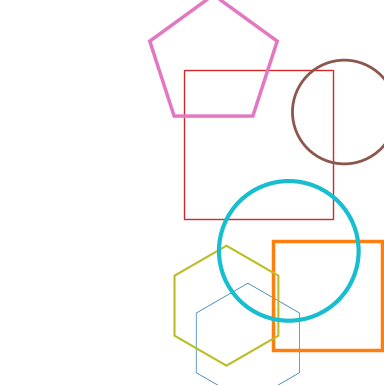[{"shape": "hexagon", "thickness": 0.5, "radius": 0.77, "center": [0.644, 0.109]}, {"shape": "square", "thickness": 2.5, "radius": 0.7, "center": [0.851, 0.232]}, {"shape": "square", "thickness": 1, "radius": 0.96, "center": [0.672, 0.625]}, {"shape": "circle", "thickness": 2, "radius": 0.67, "center": [0.894, 0.709]}, {"shape": "pentagon", "thickness": 2.5, "radius": 0.87, "center": [0.555, 0.839]}, {"shape": "hexagon", "thickness": 1.5, "radius": 0.78, "center": [0.588, 0.206]}, {"shape": "circle", "thickness": 3, "radius": 0.91, "center": [0.75, 0.348]}]